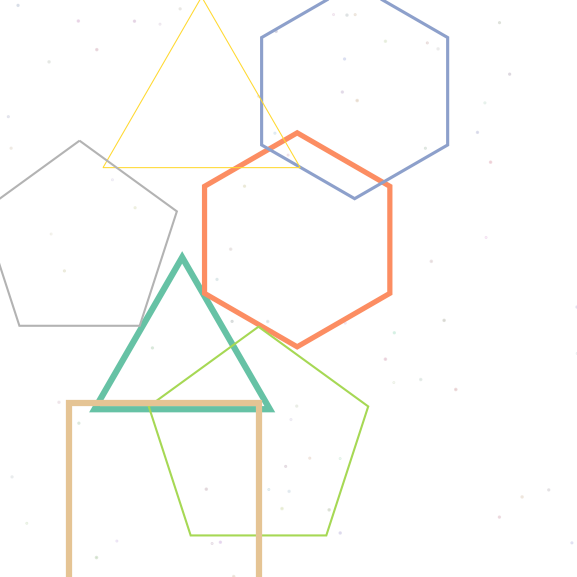[{"shape": "triangle", "thickness": 3, "radius": 0.88, "center": [0.315, 0.378]}, {"shape": "hexagon", "thickness": 2.5, "radius": 0.93, "center": [0.515, 0.584]}, {"shape": "hexagon", "thickness": 1.5, "radius": 0.93, "center": [0.614, 0.841]}, {"shape": "pentagon", "thickness": 1, "radius": 1.0, "center": [0.448, 0.234]}, {"shape": "triangle", "thickness": 0.5, "radius": 0.99, "center": [0.349, 0.807]}, {"shape": "square", "thickness": 3, "radius": 0.82, "center": [0.284, 0.137]}, {"shape": "pentagon", "thickness": 1, "radius": 0.89, "center": [0.138, 0.578]}]